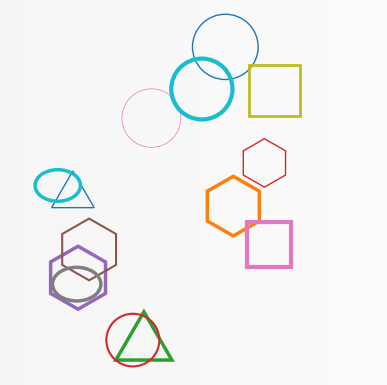[{"shape": "triangle", "thickness": 1, "radius": 0.32, "center": [0.188, 0.492]}, {"shape": "circle", "thickness": 1, "radius": 0.42, "center": [0.581, 0.878]}, {"shape": "hexagon", "thickness": 2.5, "radius": 0.39, "center": [0.602, 0.465]}, {"shape": "triangle", "thickness": 2.5, "radius": 0.42, "center": [0.371, 0.107]}, {"shape": "hexagon", "thickness": 1, "radius": 0.31, "center": [0.682, 0.577]}, {"shape": "circle", "thickness": 1.5, "radius": 0.34, "center": [0.343, 0.117]}, {"shape": "hexagon", "thickness": 2.5, "radius": 0.41, "center": [0.201, 0.279]}, {"shape": "hexagon", "thickness": 1.5, "radius": 0.4, "center": [0.23, 0.352]}, {"shape": "circle", "thickness": 0.5, "radius": 0.38, "center": [0.391, 0.693]}, {"shape": "square", "thickness": 3, "radius": 0.29, "center": [0.694, 0.365]}, {"shape": "oval", "thickness": 2.5, "radius": 0.31, "center": [0.198, 0.262]}, {"shape": "square", "thickness": 2, "radius": 0.33, "center": [0.709, 0.765]}, {"shape": "circle", "thickness": 3, "radius": 0.4, "center": [0.521, 0.769]}, {"shape": "oval", "thickness": 2.5, "radius": 0.29, "center": [0.149, 0.518]}]